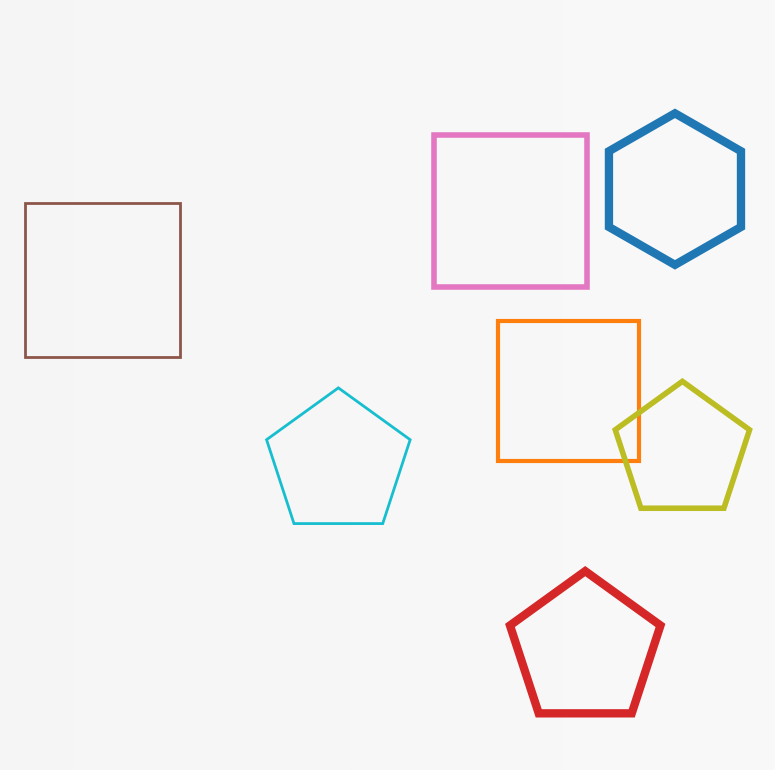[{"shape": "hexagon", "thickness": 3, "radius": 0.49, "center": [0.871, 0.754]}, {"shape": "square", "thickness": 1.5, "radius": 0.46, "center": [0.733, 0.492]}, {"shape": "pentagon", "thickness": 3, "radius": 0.51, "center": [0.755, 0.156]}, {"shape": "square", "thickness": 1, "radius": 0.5, "center": [0.132, 0.637]}, {"shape": "square", "thickness": 2, "radius": 0.49, "center": [0.659, 0.726]}, {"shape": "pentagon", "thickness": 2, "radius": 0.46, "center": [0.881, 0.414]}, {"shape": "pentagon", "thickness": 1, "radius": 0.49, "center": [0.437, 0.399]}]